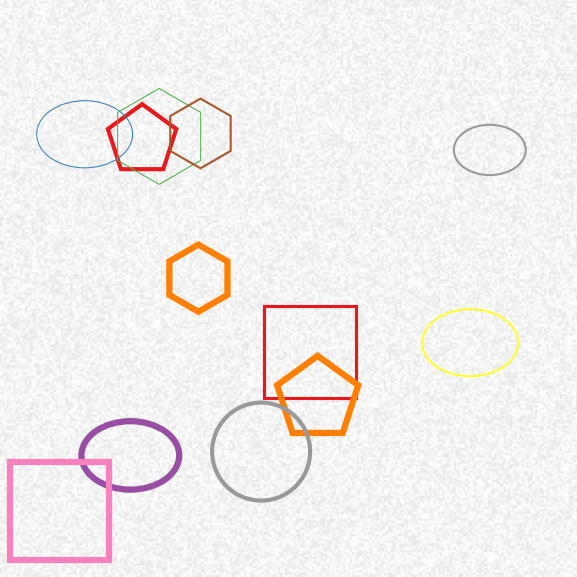[{"shape": "pentagon", "thickness": 2, "radius": 0.31, "center": [0.246, 0.757]}, {"shape": "square", "thickness": 1.5, "radius": 0.4, "center": [0.537, 0.39]}, {"shape": "oval", "thickness": 0.5, "radius": 0.42, "center": [0.147, 0.767]}, {"shape": "hexagon", "thickness": 0.5, "radius": 0.42, "center": [0.276, 0.763]}, {"shape": "oval", "thickness": 3, "radius": 0.42, "center": [0.226, 0.211]}, {"shape": "pentagon", "thickness": 3, "radius": 0.37, "center": [0.55, 0.309]}, {"shape": "hexagon", "thickness": 3, "radius": 0.29, "center": [0.344, 0.517]}, {"shape": "oval", "thickness": 1, "radius": 0.42, "center": [0.814, 0.406]}, {"shape": "hexagon", "thickness": 1, "radius": 0.3, "center": [0.347, 0.768]}, {"shape": "square", "thickness": 3, "radius": 0.43, "center": [0.103, 0.114]}, {"shape": "oval", "thickness": 1, "radius": 0.31, "center": [0.848, 0.74]}, {"shape": "circle", "thickness": 2, "radius": 0.42, "center": [0.452, 0.217]}]